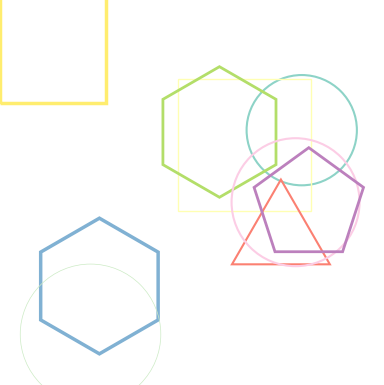[{"shape": "circle", "thickness": 1.5, "radius": 0.72, "center": [0.784, 0.662]}, {"shape": "square", "thickness": 1, "radius": 0.86, "center": [0.635, 0.624]}, {"shape": "triangle", "thickness": 1.5, "radius": 0.73, "center": [0.73, 0.387]}, {"shape": "hexagon", "thickness": 2.5, "radius": 0.88, "center": [0.258, 0.257]}, {"shape": "hexagon", "thickness": 2, "radius": 0.85, "center": [0.57, 0.657]}, {"shape": "circle", "thickness": 1.5, "radius": 0.83, "center": [0.768, 0.475]}, {"shape": "pentagon", "thickness": 2, "radius": 0.75, "center": [0.802, 0.467]}, {"shape": "circle", "thickness": 0.5, "radius": 0.91, "center": [0.235, 0.132]}, {"shape": "square", "thickness": 2.5, "radius": 0.69, "center": [0.137, 0.869]}]